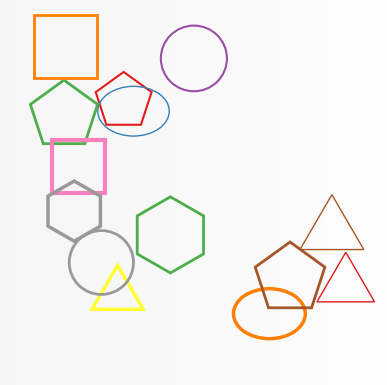[{"shape": "pentagon", "thickness": 1.5, "radius": 0.38, "center": [0.319, 0.737]}, {"shape": "triangle", "thickness": 1, "radius": 0.43, "center": [0.892, 0.259]}, {"shape": "oval", "thickness": 1, "radius": 0.46, "center": [0.345, 0.711]}, {"shape": "hexagon", "thickness": 2, "radius": 0.49, "center": [0.44, 0.39]}, {"shape": "pentagon", "thickness": 2, "radius": 0.46, "center": [0.165, 0.701]}, {"shape": "circle", "thickness": 1.5, "radius": 0.43, "center": [0.5, 0.848]}, {"shape": "square", "thickness": 2, "radius": 0.41, "center": [0.169, 0.88]}, {"shape": "oval", "thickness": 2.5, "radius": 0.46, "center": [0.695, 0.185]}, {"shape": "triangle", "thickness": 2.5, "radius": 0.38, "center": [0.303, 0.235]}, {"shape": "triangle", "thickness": 1, "radius": 0.48, "center": [0.856, 0.399]}, {"shape": "pentagon", "thickness": 2, "radius": 0.47, "center": [0.749, 0.277]}, {"shape": "square", "thickness": 3, "radius": 0.34, "center": [0.203, 0.568]}, {"shape": "hexagon", "thickness": 2.5, "radius": 0.39, "center": [0.191, 0.452]}, {"shape": "circle", "thickness": 2, "radius": 0.41, "center": [0.262, 0.318]}]